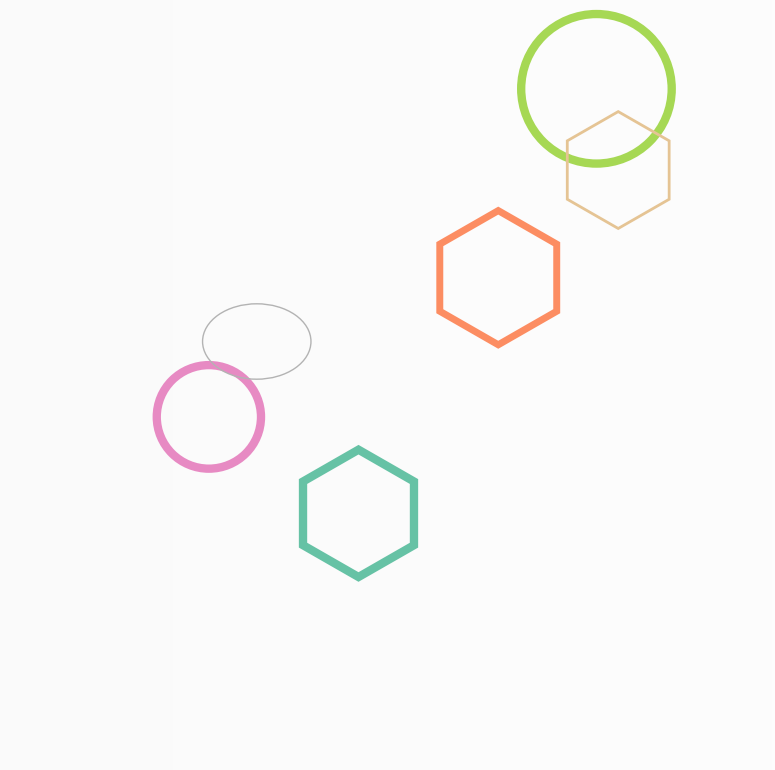[{"shape": "hexagon", "thickness": 3, "radius": 0.41, "center": [0.463, 0.333]}, {"shape": "hexagon", "thickness": 2.5, "radius": 0.44, "center": [0.643, 0.639]}, {"shape": "circle", "thickness": 3, "radius": 0.34, "center": [0.27, 0.459]}, {"shape": "circle", "thickness": 3, "radius": 0.49, "center": [0.77, 0.885]}, {"shape": "hexagon", "thickness": 1, "radius": 0.38, "center": [0.798, 0.779]}, {"shape": "oval", "thickness": 0.5, "radius": 0.35, "center": [0.331, 0.557]}]